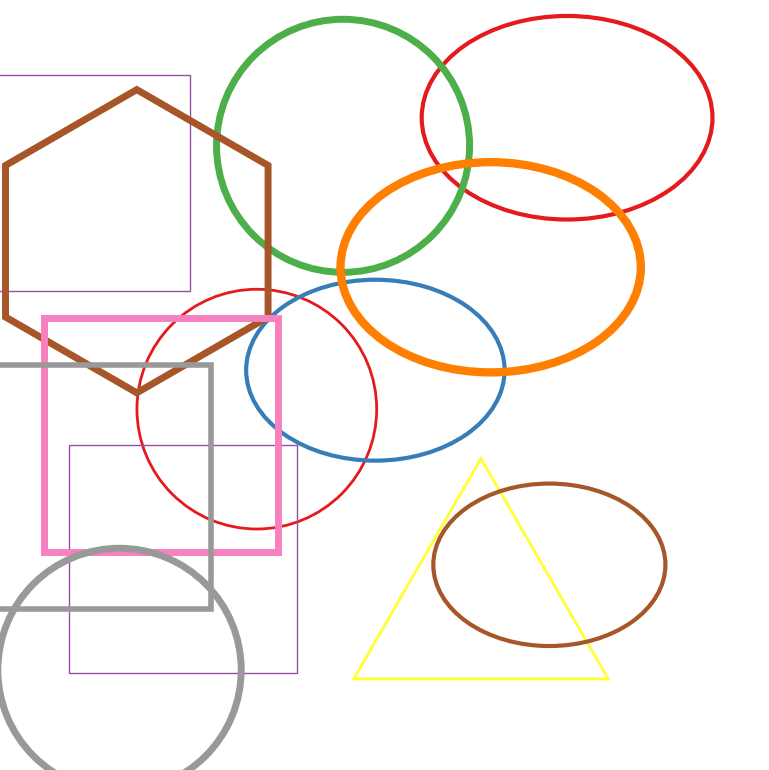[{"shape": "oval", "thickness": 1.5, "radius": 0.94, "center": [0.736, 0.847]}, {"shape": "circle", "thickness": 1, "radius": 0.78, "center": [0.334, 0.469]}, {"shape": "oval", "thickness": 1.5, "radius": 0.84, "center": [0.487, 0.519]}, {"shape": "circle", "thickness": 2.5, "radius": 0.82, "center": [0.446, 0.811]}, {"shape": "square", "thickness": 0.5, "radius": 0.7, "center": [0.106, 0.762]}, {"shape": "square", "thickness": 0.5, "radius": 0.74, "center": [0.238, 0.274]}, {"shape": "oval", "thickness": 3, "radius": 0.98, "center": [0.637, 0.653]}, {"shape": "triangle", "thickness": 1, "radius": 0.95, "center": [0.625, 0.214]}, {"shape": "oval", "thickness": 1.5, "radius": 0.75, "center": [0.713, 0.266]}, {"shape": "hexagon", "thickness": 2.5, "radius": 0.98, "center": [0.178, 0.687]}, {"shape": "square", "thickness": 2.5, "radius": 0.76, "center": [0.209, 0.435]}, {"shape": "circle", "thickness": 2.5, "radius": 0.79, "center": [0.155, 0.13]}, {"shape": "square", "thickness": 2, "radius": 0.79, "center": [0.116, 0.368]}]